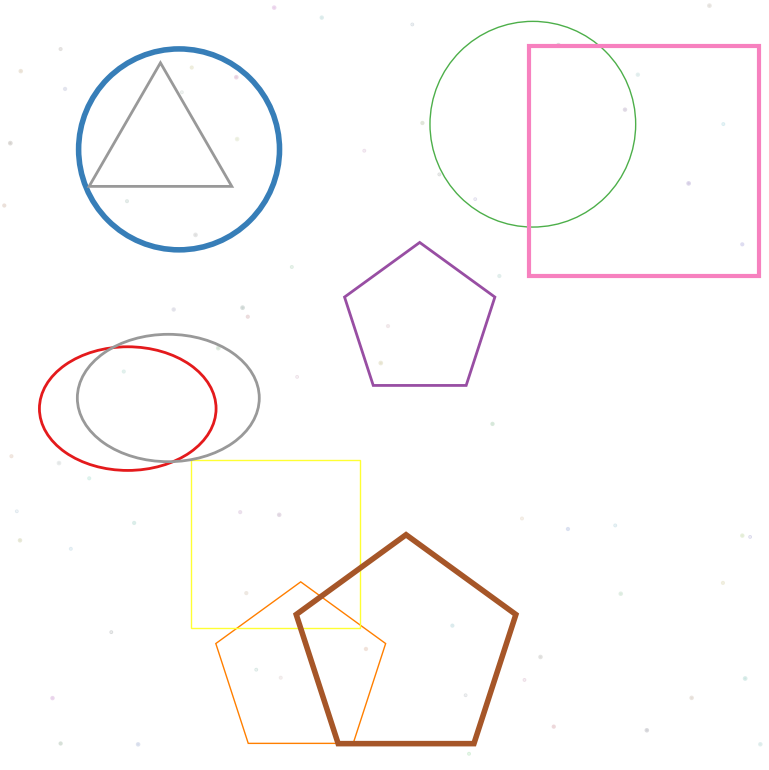[{"shape": "oval", "thickness": 1, "radius": 0.57, "center": [0.166, 0.469]}, {"shape": "circle", "thickness": 2, "radius": 0.65, "center": [0.233, 0.806]}, {"shape": "circle", "thickness": 0.5, "radius": 0.67, "center": [0.692, 0.839]}, {"shape": "pentagon", "thickness": 1, "radius": 0.51, "center": [0.545, 0.582]}, {"shape": "pentagon", "thickness": 0.5, "radius": 0.58, "center": [0.391, 0.128]}, {"shape": "square", "thickness": 0.5, "radius": 0.55, "center": [0.358, 0.293]}, {"shape": "pentagon", "thickness": 2, "radius": 0.75, "center": [0.527, 0.156]}, {"shape": "square", "thickness": 1.5, "radius": 0.75, "center": [0.836, 0.791]}, {"shape": "triangle", "thickness": 1, "radius": 0.53, "center": [0.208, 0.811]}, {"shape": "oval", "thickness": 1, "radius": 0.59, "center": [0.219, 0.483]}]